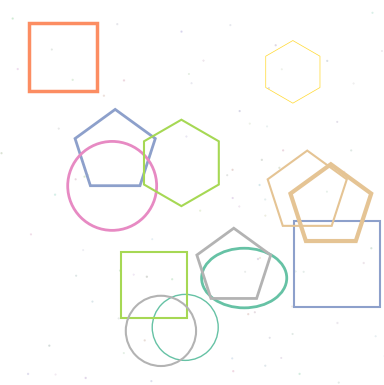[{"shape": "oval", "thickness": 2, "radius": 0.55, "center": [0.634, 0.278]}, {"shape": "circle", "thickness": 1, "radius": 0.43, "center": [0.481, 0.15]}, {"shape": "square", "thickness": 2.5, "radius": 0.44, "center": [0.164, 0.851]}, {"shape": "square", "thickness": 1.5, "radius": 0.56, "center": [0.875, 0.315]}, {"shape": "pentagon", "thickness": 2, "radius": 0.55, "center": [0.299, 0.606]}, {"shape": "circle", "thickness": 2, "radius": 0.58, "center": [0.291, 0.517]}, {"shape": "hexagon", "thickness": 1.5, "radius": 0.56, "center": [0.471, 0.577]}, {"shape": "square", "thickness": 1.5, "radius": 0.43, "center": [0.401, 0.259]}, {"shape": "hexagon", "thickness": 0.5, "radius": 0.41, "center": [0.761, 0.813]}, {"shape": "pentagon", "thickness": 3, "radius": 0.55, "center": [0.859, 0.463]}, {"shape": "pentagon", "thickness": 1.5, "radius": 0.54, "center": [0.798, 0.501]}, {"shape": "circle", "thickness": 1.5, "radius": 0.46, "center": [0.418, 0.141]}, {"shape": "pentagon", "thickness": 2, "radius": 0.5, "center": [0.607, 0.306]}]